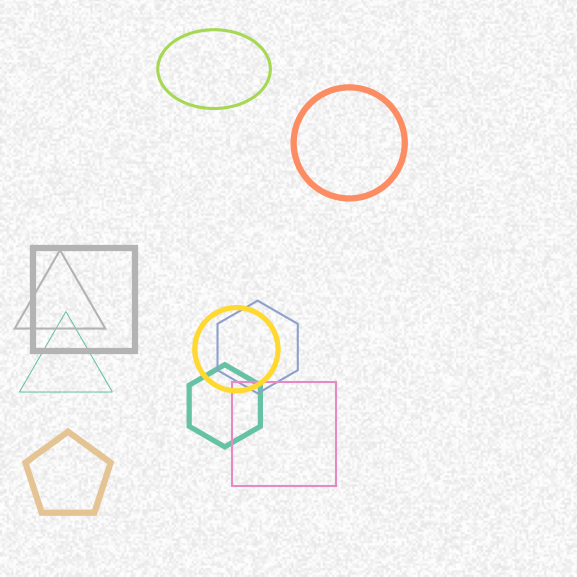[{"shape": "hexagon", "thickness": 2.5, "radius": 0.36, "center": [0.389, 0.296]}, {"shape": "triangle", "thickness": 0.5, "radius": 0.46, "center": [0.114, 0.367]}, {"shape": "circle", "thickness": 3, "radius": 0.48, "center": [0.605, 0.752]}, {"shape": "hexagon", "thickness": 1, "radius": 0.4, "center": [0.446, 0.398]}, {"shape": "square", "thickness": 1, "radius": 0.45, "center": [0.492, 0.248]}, {"shape": "oval", "thickness": 1.5, "radius": 0.49, "center": [0.371, 0.879]}, {"shape": "circle", "thickness": 2.5, "radius": 0.36, "center": [0.409, 0.394]}, {"shape": "pentagon", "thickness": 3, "radius": 0.39, "center": [0.118, 0.174]}, {"shape": "square", "thickness": 3, "radius": 0.44, "center": [0.145, 0.48]}, {"shape": "triangle", "thickness": 1, "radius": 0.45, "center": [0.104, 0.475]}]